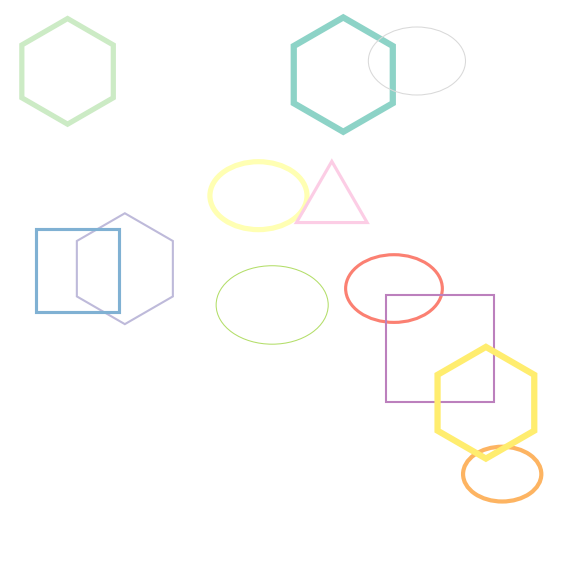[{"shape": "hexagon", "thickness": 3, "radius": 0.5, "center": [0.594, 0.87]}, {"shape": "oval", "thickness": 2.5, "radius": 0.42, "center": [0.448, 0.66]}, {"shape": "hexagon", "thickness": 1, "radius": 0.48, "center": [0.216, 0.534]}, {"shape": "oval", "thickness": 1.5, "radius": 0.42, "center": [0.682, 0.499]}, {"shape": "square", "thickness": 1.5, "radius": 0.36, "center": [0.135, 0.531]}, {"shape": "oval", "thickness": 2, "radius": 0.34, "center": [0.87, 0.178]}, {"shape": "oval", "thickness": 0.5, "radius": 0.49, "center": [0.471, 0.471]}, {"shape": "triangle", "thickness": 1.5, "radius": 0.35, "center": [0.575, 0.649]}, {"shape": "oval", "thickness": 0.5, "radius": 0.42, "center": [0.722, 0.894]}, {"shape": "square", "thickness": 1, "radius": 0.46, "center": [0.762, 0.396]}, {"shape": "hexagon", "thickness": 2.5, "radius": 0.46, "center": [0.117, 0.876]}, {"shape": "hexagon", "thickness": 3, "radius": 0.48, "center": [0.841, 0.302]}]